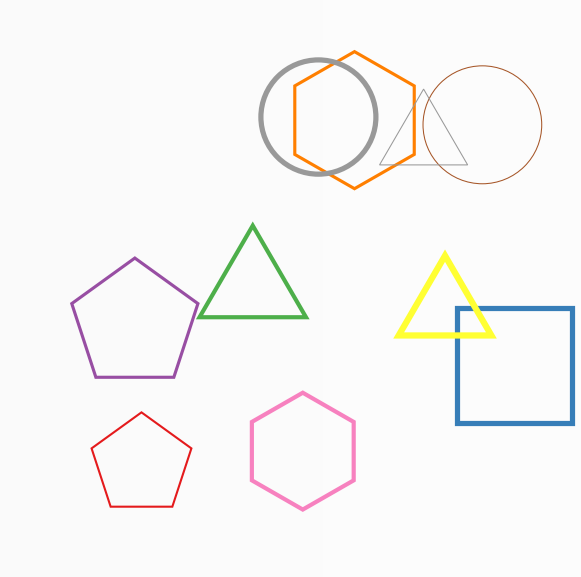[{"shape": "pentagon", "thickness": 1, "radius": 0.45, "center": [0.243, 0.195]}, {"shape": "square", "thickness": 2.5, "radius": 0.5, "center": [0.886, 0.366]}, {"shape": "triangle", "thickness": 2, "radius": 0.53, "center": [0.435, 0.503]}, {"shape": "pentagon", "thickness": 1.5, "radius": 0.57, "center": [0.232, 0.438]}, {"shape": "hexagon", "thickness": 1.5, "radius": 0.59, "center": [0.61, 0.791]}, {"shape": "triangle", "thickness": 3, "radius": 0.46, "center": [0.766, 0.464]}, {"shape": "circle", "thickness": 0.5, "radius": 0.51, "center": [0.83, 0.783]}, {"shape": "hexagon", "thickness": 2, "radius": 0.51, "center": [0.521, 0.218]}, {"shape": "triangle", "thickness": 0.5, "radius": 0.44, "center": [0.729, 0.757]}, {"shape": "circle", "thickness": 2.5, "radius": 0.49, "center": [0.548, 0.796]}]